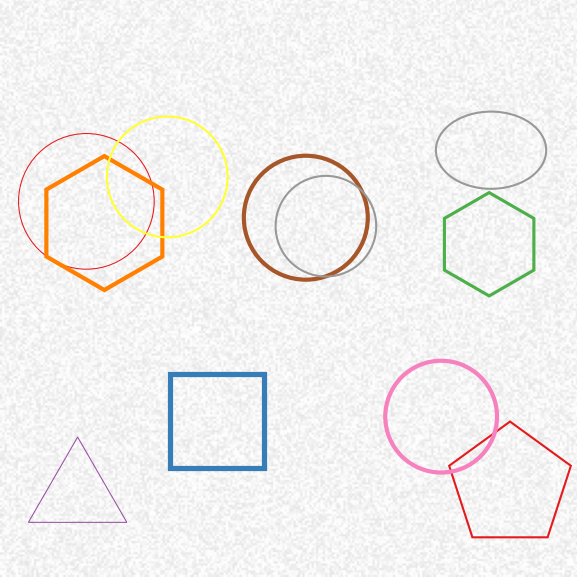[{"shape": "circle", "thickness": 0.5, "radius": 0.59, "center": [0.15, 0.65]}, {"shape": "pentagon", "thickness": 1, "radius": 0.55, "center": [0.883, 0.158]}, {"shape": "square", "thickness": 2.5, "radius": 0.41, "center": [0.376, 0.27]}, {"shape": "hexagon", "thickness": 1.5, "radius": 0.45, "center": [0.847, 0.576]}, {"shape": "triangle", "thickness": 0.5, "radius": 0.49, "center": [0.134, 0.144]}, {"shape": "hexagon", "thickness": 2, "radius": 0.58, "center": [0.181, 0.613]}, {"shape": "circle", "thickness": 1, "radius": 0.52, "center": [0.29, 0.693]}, {"shape": "circle", "thickness": 2, "radius": 0.54, "center": [0.53, 0.622]}, {"shape": "circle", "thickness": 2, "radius": 0.48, "center": [0.764, 0.278]}, {"shape": "circle", "thickness": 1, "radius": 0.44, "center": [0.564, 0.607]}, {"shape": "oval", "thickness": 1, "radius": 0.48, "center": [0.85, 0.739]}]